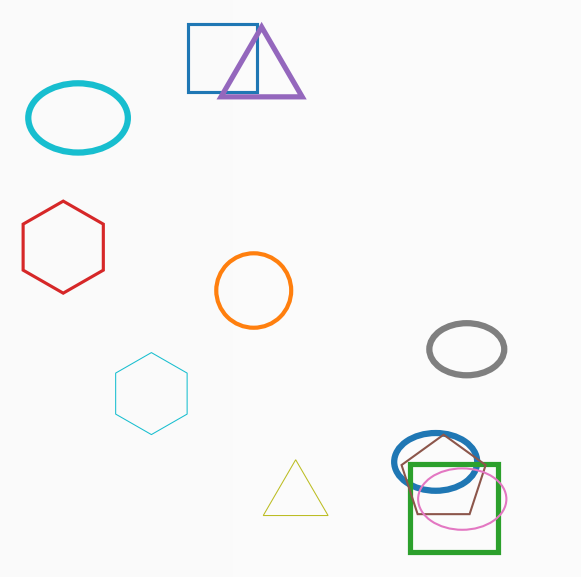[{"shape": "square", "thickness": 1.5, "radius": 0.3, "center": [0.382, 0.898]}, {"shape": "oval", "thickness": 3, "radius": 0.36, "center": [0.75, 0.199]}, {"shape": "circle", "thickness": 2, "radius": 0.32, "center": [0.437, 0.496]}, {"shape": "square", "thickness": 2.5, "radius": 0.38, "center": [0.781, 0.119]}, {"shape": "hexagon", "thickness": 1.5, "radius": 0.4, "center": [0.109, 0.571]}, {"shape": "triangle", "thickness": 2.5, "radius": 0.4, "center": [0.45, 0.872]}, {"shape": "pentagon", "thickness": 1, "radius": 0.38, "center": [0.763, 0.17]}, {"shape": "oval", "thickness": 1, "radius": 0.38, "center": [0.795, 0.135]}, {"shape": "oval", "thickness": 3, "radius": 0.32, "center": [0.803, 0.394]}, {"shape": "triangle", "thickness": 0.5, "radius": 0.32, "center": [0.509, 0.139]}, {"shape": "hexagon", "thickness": 0.5, "radius": 0.35, "center": [0.26, 0.318]}, {"shape": "oval", "thickness": 3, "radius": 0.43, "center": [0.134, 0.795]}]